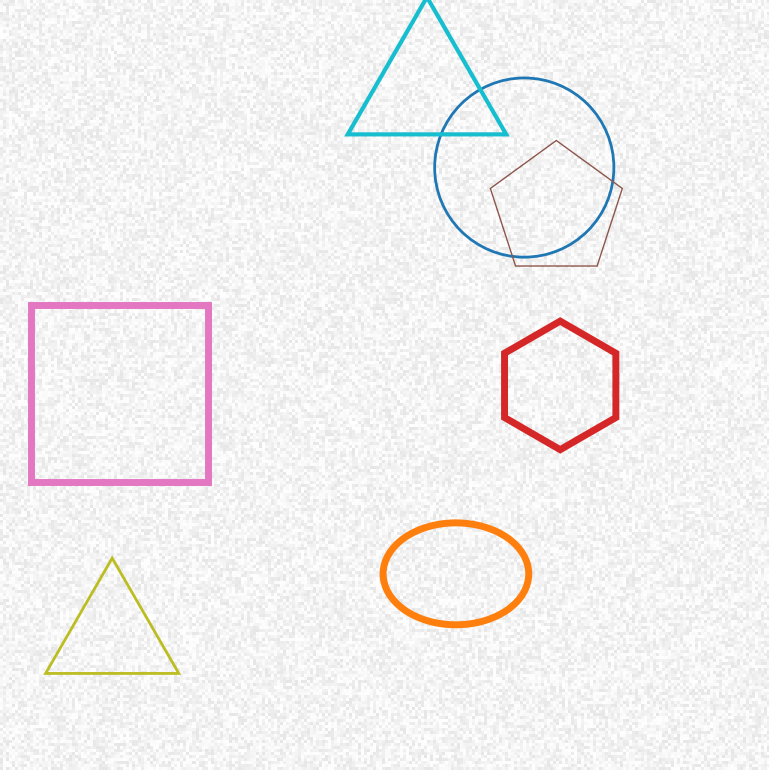[{"shape": "circle", "thickness": 1, "radius": 0.58, "center": [0.681, 0.782]}, {"shape": "oval", "thickness": 2.5, "radius": 0.47, "center": [0.592, 0.255]}, {"shape": "hexagon", "thickness": 2.5, "radius": 0.42, "center": [0.728, 0.499]}, {"shape": "pentagon", "thickness": 0.5, "radius": 0.45, "center": [0.723, 0.727]}, {"shape": "square", "thickness": 2.5, "radius": 0.58, "center": [0.155, 0.489]}, {"shape": "triangle", "thickness": 1, "radius": 0.5, "center": [0.146, 0.175]}, {"shape": "triangle", "thickness": 1.5, "radius": 0.59, "center": [0.555, 0.885]}]